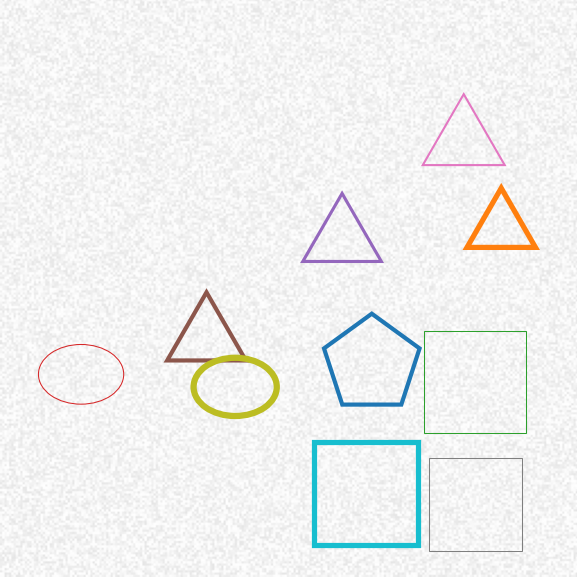[{"shape": "pentagon", "thickness": 2, "radius": 0.43, "center": [0.644, 0.369]}, {"shape": "triangle", "thickness": 2.5, "radius": 0.34, "center": [0.868, 0.605]}, {"shape": "square", "thickness": 0.5, "radius": 0.44, "center": [0.822, 0.338]}, {"shape": "oval", "thickness": 0.5, "radius": 0.37, "center": [0.14, 0.351]}, {"shape": "triangle", "thickness": 1.5, "radius": 0.39, "center": [0.592, 0.586]}, {"shape": "triangle", "thickness": 2, "radius": 0.39, "center": [0.358, 0.414]}, {"shape": "triangle", "thickness": 1, "radius": 0.41, "center": [0.803, 0.754]}, {"shape": "square", "thickness": 0.5, "radius": 0.4, "center": [0.823, 0.126]}, {"shape": "oval", "thickness": 3, "radius": 0.36, "center": [0.407, 0.329]}, {"shape": "square", "thickness": 2.5, "radius": 0.45, "center": [0.634, 0.145]}]